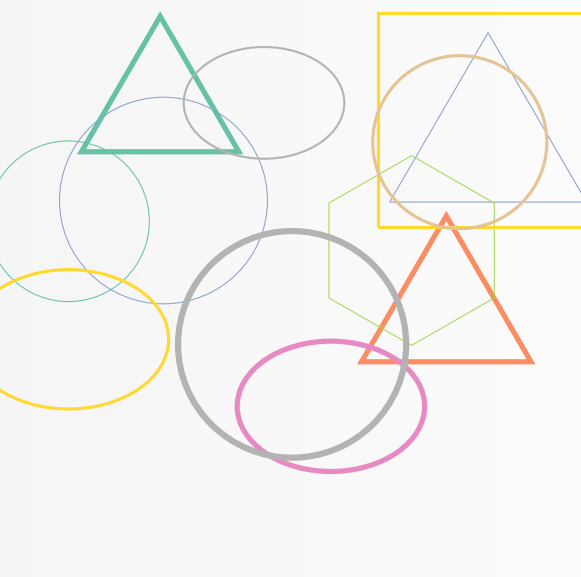[{"shape": "triangle", "thickness": 2.5, "radius": 0.78, "center": [0.276, 0.815]}, {"shape": "circle", "thickness": 0.5, "radius": 0.7, "center": [0.118, 0.616]}, {"shape": "triangle", "thickness": 2.5, "radius": 0.84, "center": [0.768, 0.457]}, {"shape": "circle", "thickness": 0.5, "radius": 0.89, "center": [0.281, 0.652]}, {"shape": "triangle", "thickness": 0.5, "radius": 0.98, "center": [0.84, 0.747]}, {"shape": "oval", "thickness": 2.5, "radius": 0.81, "center": [0.569, 0.296]}, {"shape": "hexagon", "thickness": 0.5, "radius": 0.82, "center": [0.708, 0.565]}, {"shape": "oval", "thickness": 1.5, "radius": 0.86, "center": [0.118, 0.412]}, {"shape": "square", "thickness": 1.5, "radius": 0.93, "center": [0.836, 0.792]}, {"shape": "circle", "thickness": 1.5, "radius": 0.75, "center": [0.791, 0.753]}, {"shape": "circle", "thickness": 3, "radius": 0.98, "center": [0.503, 0.403]}, {"shape": "oval", "thickness": 1, "radius": 0.69, "center": [0.454, 0.821]}]